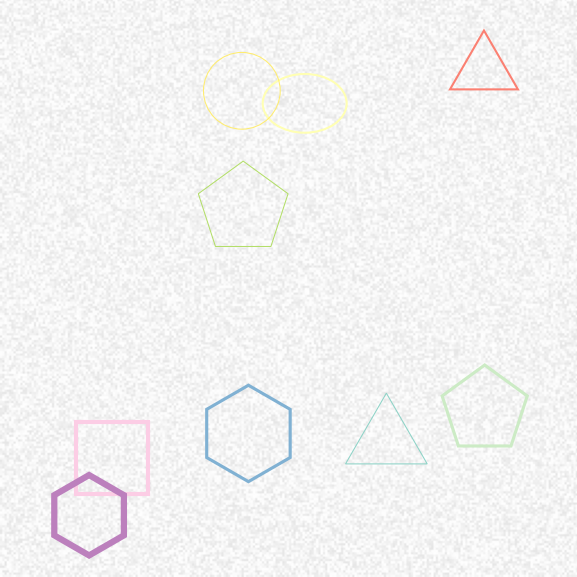[{"shape": "triangle", "thickness": 0.5, "radius": 0.41, "center": [0.669, 0.237]}, {"shape": "oval", "thickness": 1, "radius": 0.36, "center": [0.528, 0.82]}, {"shape": "triangle", "thickness": 1, "radius": 0.34, "center": [0.838, 0.878]}, {"shape": "hexagon", "thickness": 1.5, "radius": 0.42, "center": [0.43, 0.249]}, {"shape": "pentagon", "thickness": 0.5, "radius": 0.41, "center": [0.421, 0.638]}, {"shape": "square", "thickness": 2, "radius": 0.31, "center": [0.194, 0.206]}, {"shape": "hexagon", "thickness": 3, "radius": 0.35, "center": [0.154, 0.107]}, {"shape": "pentagon", "thickness": 1.5, "radius": 0.39, "center": [0.839, 0.29]}, {"shape": "circle", "thickness": 0.5, "radius": 0.33, "center": [0.419, 0.842]}]